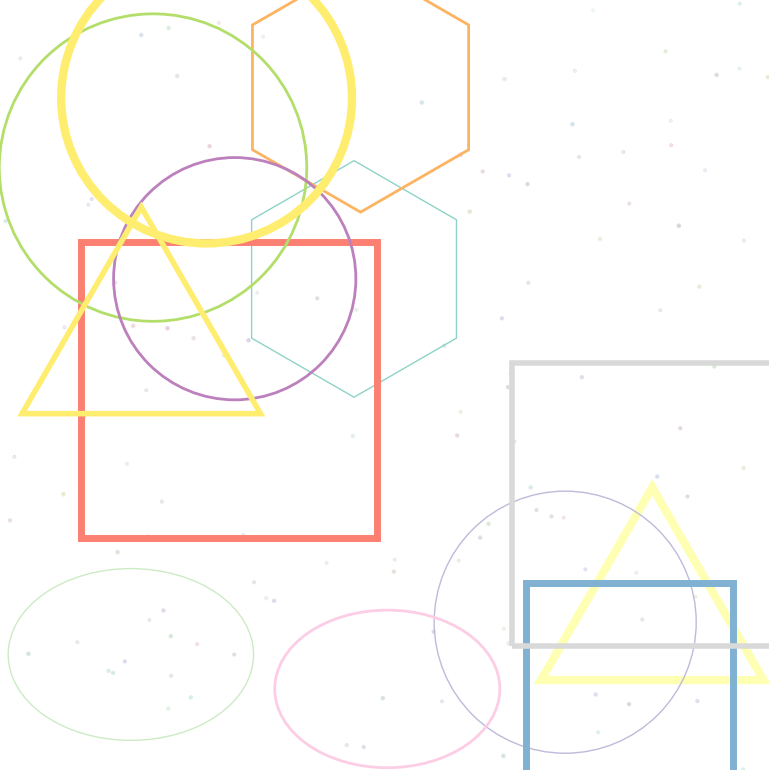[{"shape": "hexagon", "thickness": 0.5, "radius": 0.77, "center": [0.46, 0.638]}, {"shape": "triangle", "thickness": 3, "radius": 0.83, "center": [0.847, 0.2]}, {"shape": "circle", "thickness": 0.5, "radius": 0.85, "center": [0.734, 0.192]}, {"shape": "square", "thickness": 2.5, "radius": 0.96, "center": [0.297, 0.494]}, {"shape": "square", "thickness": 2.5, "radius": 0.67, "center": [0.817, 0.109]}, {"shape": "hexagon", "thickness": 1, "radius": 0.81, "center": [0.468, 0.887]}, {"shape": "circle", "thickness": 1, "radius": 1.0, "center": [0.199, 0.782]}, {"shape": "oval", "thickness": 1, "radius": 0.73, "center": [0.503, 0.105]}, {"shape": "square", "thickness": 2, "radius": 0.92, "center": [0.848, 0.345]}, {"shape": "circle", "thickness": 1, "radius": 0.79, "center": [0.305, 0.638]}, {"shape": "oval", "thickness": 0.5, "radius": 0.8, "center": [0.17, 0.15]}, {"shape": "triangle", "thickness": 2, "radius": 0.89, "center": [0.183, 0.552]}, {"shape": "circle", "thickness": 3, "radius": 0.94, "center": [0.268, 0.873]}]